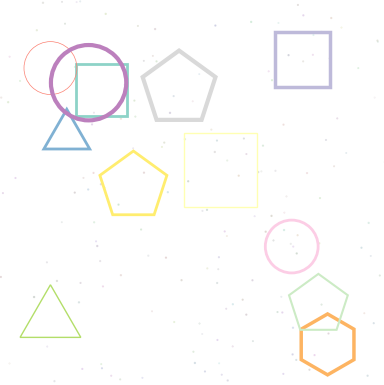[{"shape": "square", "thickness": 2, "radius": 0.34, "center": [0.264, 0.766]}, {"shape": "square", "thickness": 1, "radius": 0.48, "center": [0.573, 0.559]}, {"shape": "square", "thickness": 2.5, "radius": 0.36, "center": [0.785, 0.846]}, {"shape": "circle", "thickness": 0.5, "radius": 0.34, "center": [0.131, 0.823]}, {"shape": "triangle", "thickness": 2, "radius": 0.34, "center": [0.173, 0.647]}, {"shape": "hexagon", "thickness": 2.5, "radius": 0.4, "center": [0.851, 0.105]}, {"shape": "triangle", "thickness": 1, "radius": 0.46, "center": [0.131, 0.169]}, {"shape": "circle", "thickness": 2, "radius": 0.34, "center": [0.758, 0.36]}, {"shape": "pentagon", "thickness": 3, "radius": 0.5, "center": [0.465, 0.769]}, {"shape": "circle", "thickness": 3, "radius": 0.49, "center": [0.23, 0.785]}, {"shape": "pentagon", "thickness": 1.5, "radius": 0.4, "center": [0.827, 0.208]}, {"shape": "pentagon", "thickness": 2, "radius": 0.46, "center": [0.346, 0.516]}]